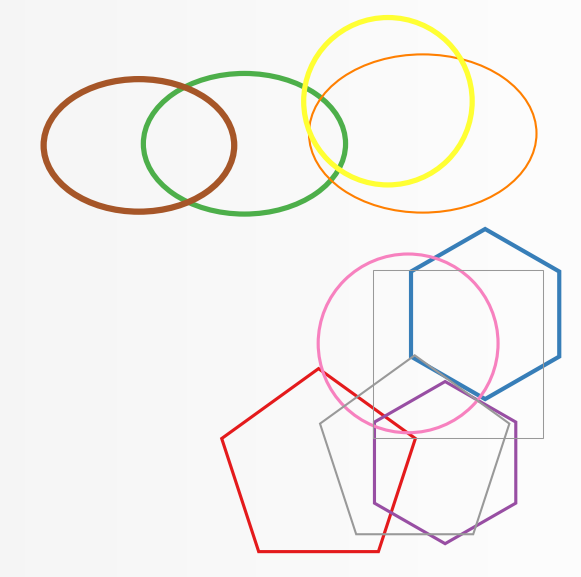[{"shape": "pentagon", "thickness": 1.5, "radius": 0.88, "center": [0.548, 0.186]}, {"shape": "hexagon", "thickness": 2, "radius": 0.74, "center": [0.835, 0.455]}, {"shape": "oval", "thickness": 2.5, "radius": 0.87, "center": [0.421, 0.75]}, {"shape": "hexagon", "thickness": 1.5, "radius": 0.7, "center": [0.766, 0.198]}, {"shape": "oval", "thickness": 1, "radius": 0.98, "center": [0.727, 0.768]}, {"shape": "circle", "thickness": 2.5, "radius": 0.72, "center": [0.667, 0.824]}, {"shape": "oval", "thickness": 3, "radius": 0.82, "center": [0.239, 0.747]}, {"shape": "circle", "thickness": 1.5, "radius": 0.77, "center": [0.702, 0.405]}, {"shape": "square", "thickness": 0.5, "radius": 0.73, "center": [0.788, 0.386]}, {"shape": "pentagon", "thickness": 1, "radius": 0.86, "center": [0.713, 0.213]}]